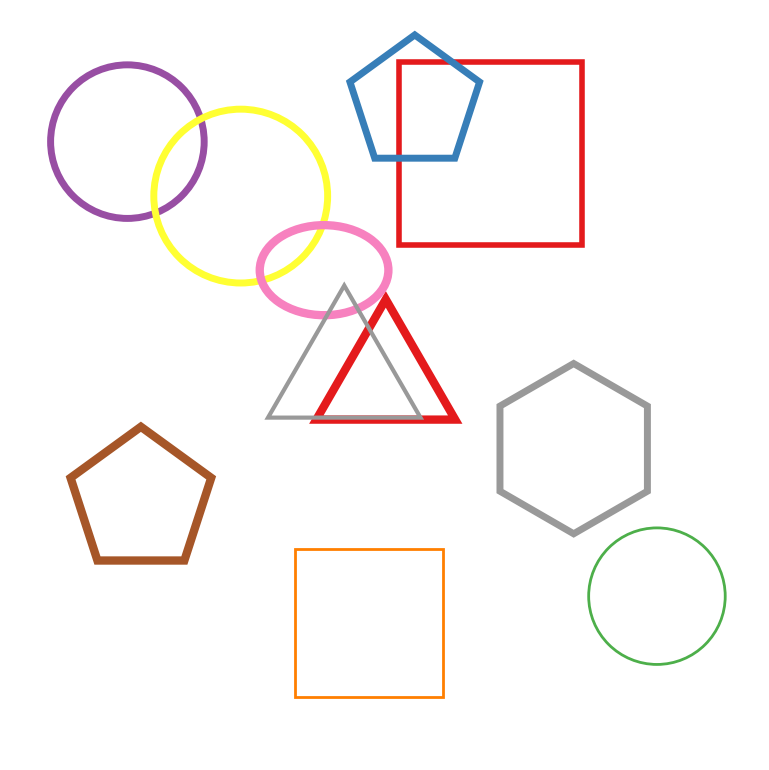[{"shape": "square", "thickness": 2, "radius": 0.59, "center": [0.637, 0.801]}, {"shape": "triangle", "thickness": 3, "radius": 0.52, "center": [0.501, 0.507]}, {"shape": "pentagon", "thickness": 2.5, "radius": 0.44, "center": [0.539, 0.866]}, {"shape": "circle", "thickness": 1, "radius": 0.44, "center": [0.853, 0.226]}, {"shape": "circle", "thickness": 2.5, "radius": 0.5, "center": [0.165, 0.816]}, {"shape": "square", "thickness": 1, "radius": 0.48, "center": [0.48, 0.191]}, {"shape": "circle", "thickness": 2.5, "radius": 0.56, "center": [0.313, 0.745]}, {"shape": "pentagon", "thickness": 3, "radius": 0.48, "center": [0.183, 0.35]}, {"shape": "oval", "thickness": 3, "radius": 0.42, "center": [0.421, 0.649]}, {"shape": "triangle", "thickness": 1.5, "radius": 0.57, "center": [0.447, 0.515]}, {"shape": "hexagon", "thickness": 2.5, "radius": 0.55, "center": [0.745, 0.417]}]